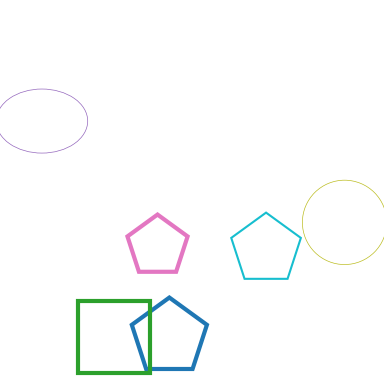[{"shape": "pentagon", "thickness": 3, "radius": 0.51, "center": [0.44, 0.125]}, {"shape": "square", "thickness": 3, "radius": 0.47, "center": [0.296, 0.125]}, {"shape": "oval", "thickness": 0.5, "radius": 0.59, "center": [0.109, 0.686]}, {"shape": "pentagon", "thickness": 3, "radius": 0.41, "center": [0.409, 0.361]}, {"shape": "circle", "thickness": 0.5, "radius": 0.55, "center": [0.895, 0.422]}, {"shape": "pentagon", "thickness": 1.5, "radius": 0.48, "center": [0.691, 0.353]}]